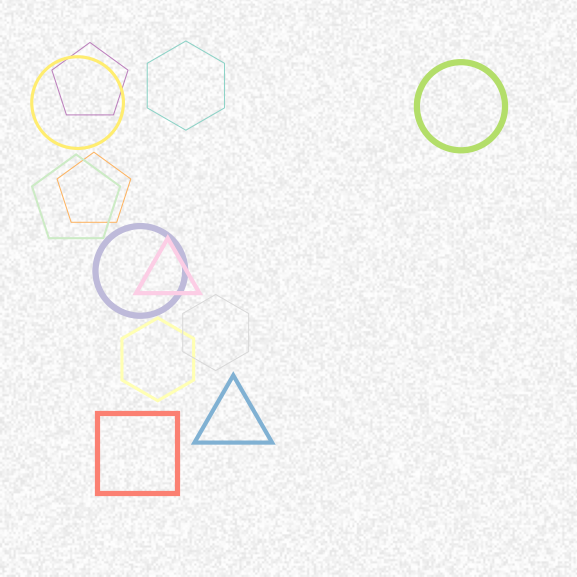[{"shape": "hexagon", "thickness": 0.5, "radius": 0.39, "center": [0.322, 0.851]}, {"shape": "hexagon", "thickness": 1.5, "radius": 0.36, "center": [0.273, 0.377]}, {"shape": "circle", "thickness": 3, "radius": 0.39, "center": [0.243, 0.53]}, {"shape": "square", "thickness": 2.5, "radius": 0.35, "center": [0.237, 0.215]}, {"shape": "triangle", "thickness": 2, "radius": 0.39, "center": [0.404, 0.272]}, {"shape": "pentagon", "thickness": 0.5, "radius": 0.34, "center": [0.163, 0.669]}, {"shape": "circle", "thickness": 3, "radius": 0.38, "center": [0.798, 0.815]}, {"shape": "triangle", "thickness": 2, "radius": 0.32, "center": [0.291, 0.523]}, {"shape": "hexagon", "thickness": 0.5, "radius": 0.33, "center": [0.373, 0.423]}, {"shape": "pentagon", "thickness": 0.5, "radius": 0.35, "center": [0.156, 0.856]}, {"shape": "pentagon", "thickness": 1, "radius": 0.4, "center": [0.132, 0.652]}, {"shape": "circle", "thickness": 1.5, "radius": 0.4, "center": [0.134, 0.821]}]